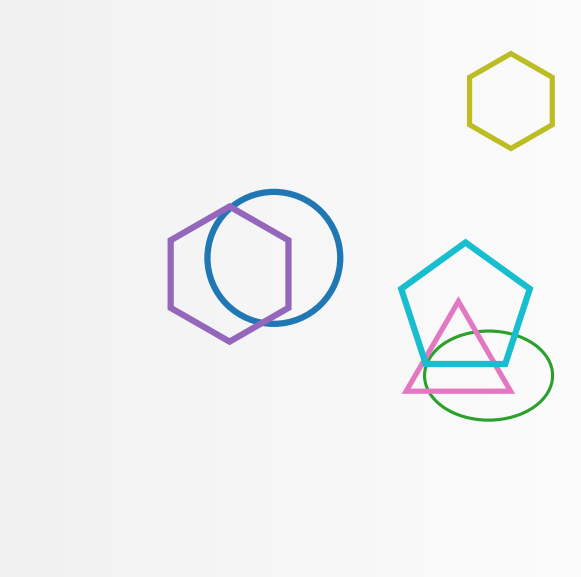[{"shape": "circle", "thickness": 3, "radius": 0.57, "center": [0.471, 0.553]}, {"shape": "oval", "thickness": 1.5, "radius": 0.55, "center": [0.841, 0.349]}, {"shape": "hexagon", "thickness": 3, "radius": 0.59, "center": [0.395, 0.525]}, {"shape": "triangle", "thickness": 2.5, "radius": 0.52, "center": [0.789, 0.374]}, {"shape": "hexagon", "thickness": 2.5, "radius": 0.41, "center": [0.879, 0.824]}, {"shape": "pentagon", "thickness": 3, "radius": 0.58, "center": [0.801, 0.463]}]